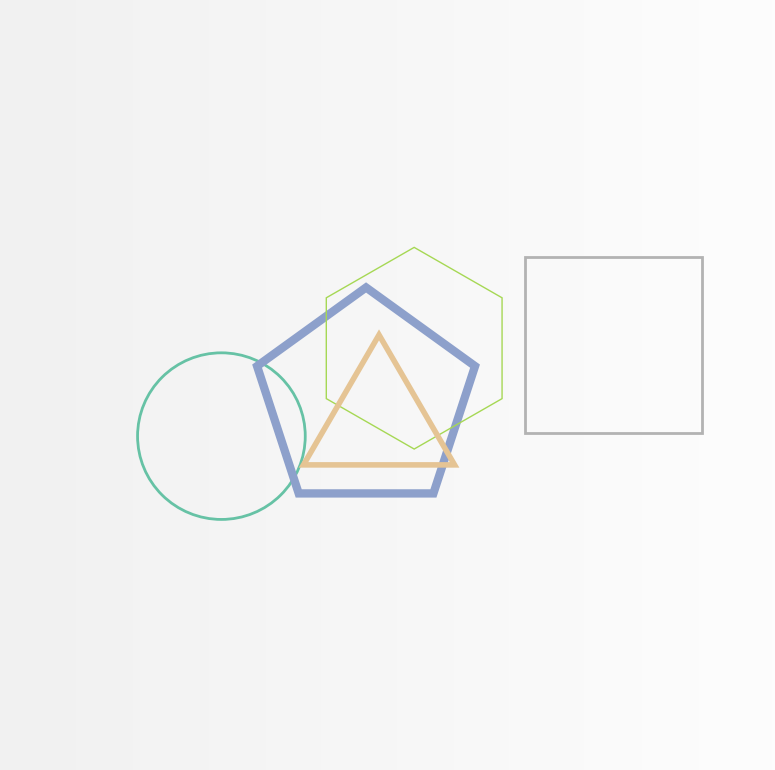[{"shape": "circle", "thickness": 1, "radius": 0.54, "center": [0.286, 0.434]}, {"shape": "pentagon", "thickness": 3, "radius": 0.74, "center": [0.472, 0.479]}, {"shape": "hexagon", "thickness": 0.5, "radius": 0.65, "center": [0.534, 0.548]}, {"shape": "triangle", "thickness": 2, "radius": 0.56, "center": [0.489, 0.453]}, {"shape": "square", "thickness": 1, "radius": 0.57, "center": [0.792, 0.552]}]